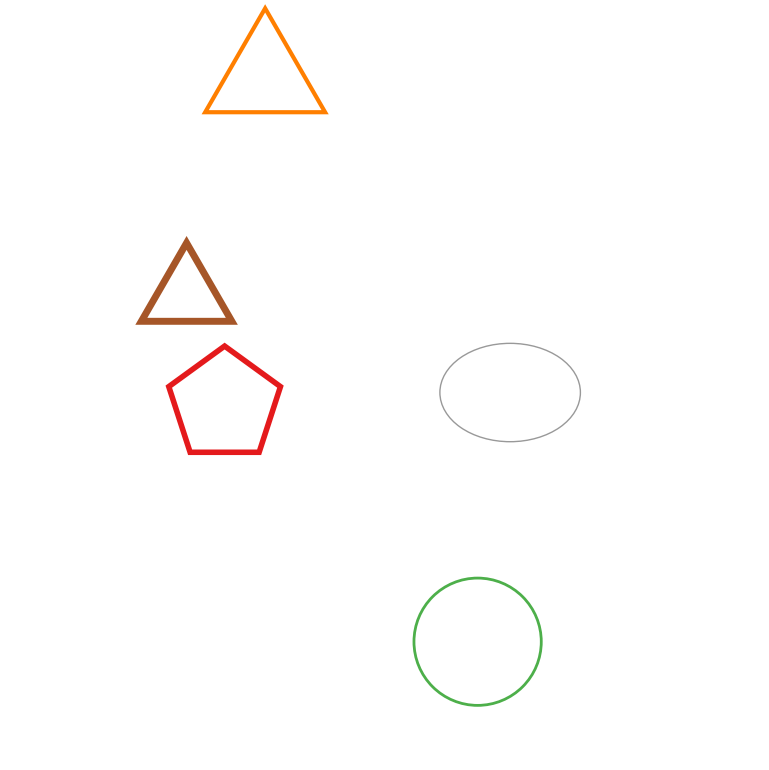[{"shape": "pentagon", "thickness": 2, "radius": 0.38, "center": [0.292, 0.474]}, {"shape": "circle", "thickness": 1, "radius": 0.41, "center": [0.62, 0.167]}, {"shape": "triangle", "thickness": 1.5, "radius": 0.45, "center": [0.344, 0.899]}, {"shape": "triangle", "thickness": 2.5, "radius": 0.34, "center": [0.242, 0.617]}, {"shape": "oval", "thickness": 0.5, "radius": 0.46, "center": [0.663, 0.49]}]